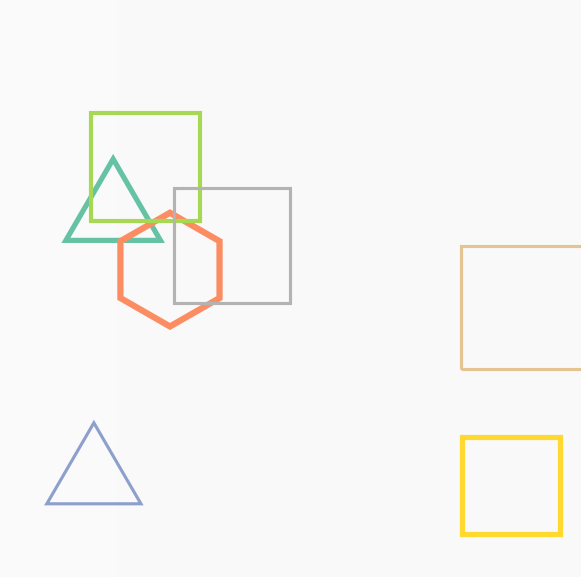[{"shape": "triangle", "thickness": 2.5, "radius": 0.47, "center": [0.195, 0.63]}, {"shape": "hexagon", "thickness": 3, "radius": 0.49, "center": [0.292, 0.532]}, {"shape": "triangle", "thickness": 1.5, "radius": 0.47, "center": [0.161, 0.173]}, {"shape": "square", "thickness": 2, "radius": 0.47, "center": [0.25, 0.71]}, {"shape": "square", "thickness": 2.5, "radius": 0.42, "center": [0.879, 0.159]}, {"shape": "square", "thickness": 1.5, "radius": 0.53, "center": [0.899, 0.466]}, {"shape": "square", "thickness": 1.5, "radius": 0.5, "center": [0.399, 0.574]}]